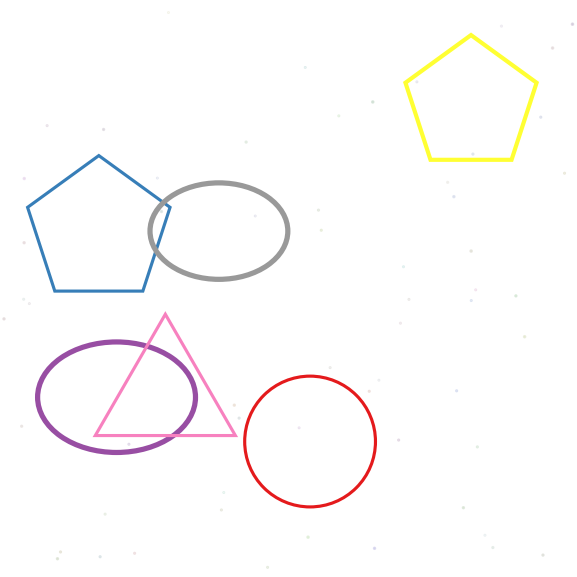[{"shape": "circle", "thickness": 1.5, "radius": 0.57, "center": [0.537, 0.235]}, {"shape": "pentagon", "thickness": 1.5, "radius": 0.65, "center": [0.171, 0.6]}, {"shape": "oval", "thickness": 2.5, "radius": 0.68, "center": [0.202, 0.311]}, {"shape": "pentagon", "thickness": 2, "radius": 0.6, "center": [0.816, 0.819]}, {"shape": "triangle", "thickness": 1.5, "radius": 0.7, "center": [0.286, 0.315]}, {"shape": "oval", "thickness": 2.5, "radius": 0.6, "center": [0.379, 0.599]}]